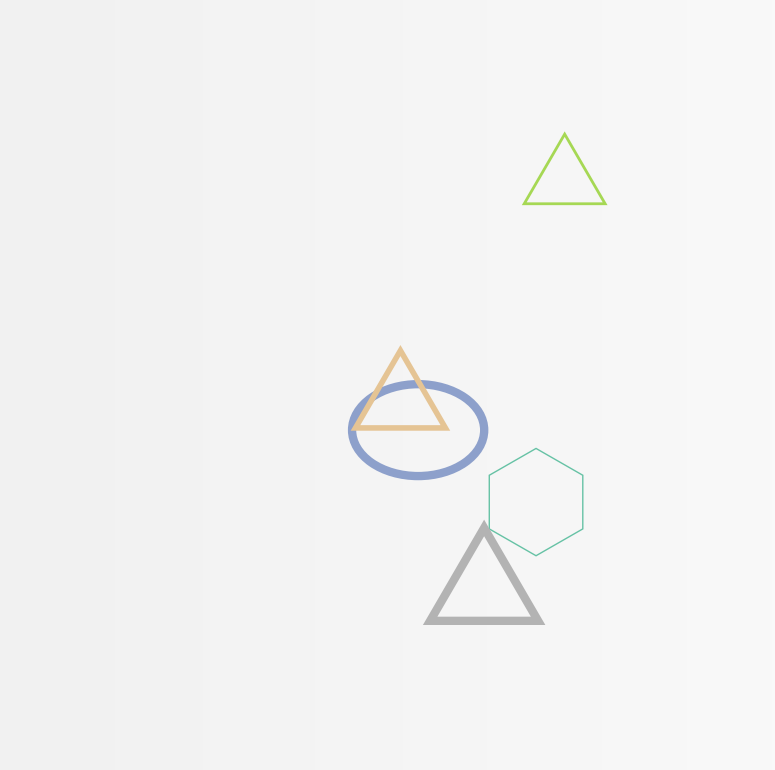[{"shape": "hexagon", "thickness": 0.5, "radius": 0.35, "center": [0.692, 0.348]}, {"shape": "oval", "thickness": 3, "radius": 0.43, "center": [0.54, 0.441]}, {"shape": "triangle", "thickness": 1, "radius": 0.3, "center": [0.729, 0.766]}, {"shape": "triangle", "thickness": 2, "radius": 0.33, "center": [0.517, 0.478]}, {"shape": "triangle", "thickness": 3, "radius": 0.4, "center": [0.625, 0.234]}]